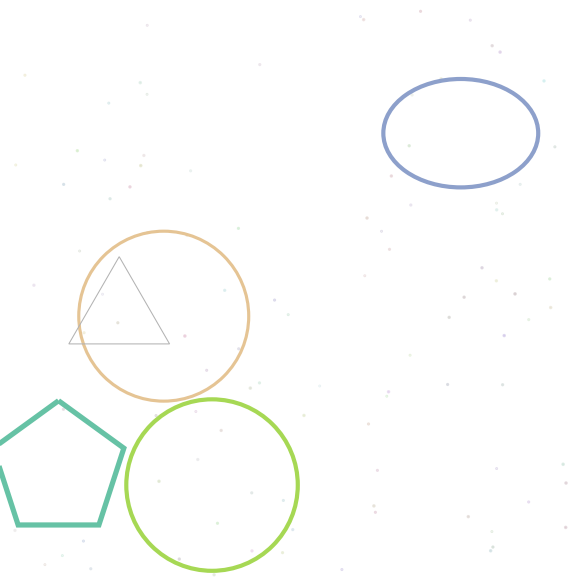[{"shape": "pentagon", "thickness": 2.5, "radius": 0.59, "center": [0.101, 0.186]}, {"shape": "oval", "thickness": 2, "radius": 0.67, "center": [0.798, 0.768]}, {"shape": "circle", "thickness": 2, "radius": 0.74, "center": [0.367, 0.159]}, {"shape": "circle", "thickness": 1.5, "radius": 0.74, "center": [0.284, 0.452]}, {"shape": "triangle", "thickness": 0.5, "radius": 0.5, "center": [0.206, 0.454]}]